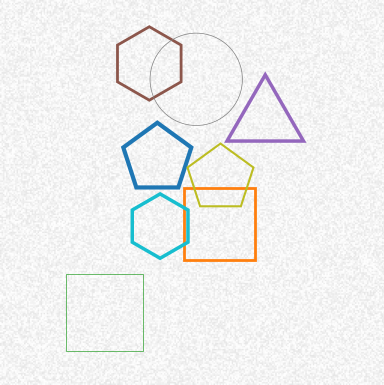[{"shape": "pentagon", "thickness": 3, "radius": 0.46, "center": [0.409, 0.588]}, {"shape": "square", "thickness": 2, "radius": 0.46, "center": [0.57, 0.418]}, {"shape": "square", "thickness": 0.5, "radius": 0.5, "center": [0.271, 0.188]}, {"shape": "triangle", "thickness": 2.5, "radius": 0.57, "center": [0.689, 0.691]}, {"shape": "hexagon", "thickness": 2, "radius": 0.48, "center": [0.388, 0.835]}, {"shape": "circle", "thickness": 0.5, "radius": 0.6, "center": [0.51, 0.794]}, {"shape": "pentagon", "thickness": 1.5, "radius": 0.45, "center": [0.573, 0.537]}, {"shape": "hexagon", "thickness": 2.5, "radius": 0.42, "center": [0.416, 0.413]}]